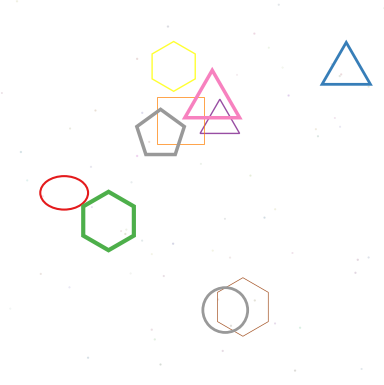[{"shape": "oval", "thickness": 1.5, "radius": 0.31, "center": [0.167, 0.499]}, {"shape": "triangle", "thickness": 2, "radius": 0.36, "center": [0.899, 0.817]}, {"shape": "hexagon", "thickness": 3, "radius": 0.38, "center": [0.282, 0.426]}, {"shape": "triangle", "thickness": 1, "radius": 0.3, "center": [0.571, 0.683]}, {"shape": "square", "thickness": 0.5, "radius": 0.3, "center": [0.468, 0.686]}, {"shape": "hexagon", "thickness": 1, "radius": 0.32, "center": [0.451, 0.828]}, {"shape": "hexagon", "thickness": 0.5, "radius": 0.38, "center": [0.631, 0.203]}, {"shape": "triangle", "thickness": 2.5, "radius": 0.41, "center": [0.551, 0.735]}, {"shape": "pentagon", "thickness": 2.5, "radius": 0.32, "center": [0.417, 0.651]}, {"shape": "circle", "thickness": 2, "radius": 0.29, "center": [0.585, 0.195]}]